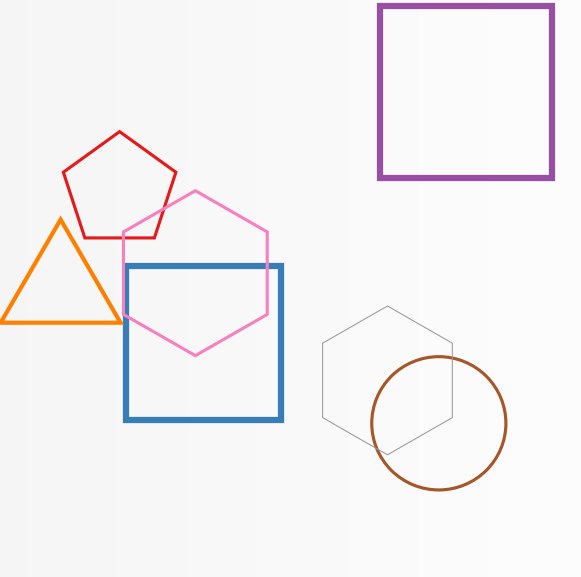[{"shape": "pentagon", "thickness": 1.5, "radius": 0.51, "center": [0.206, 0.669]}, {"shape": "square", "thickness": 3, "radius": 0.66, "center": [0.35, 0.405]}, {"shape": "square", "thickness": 3, "radius": 0.74, "center": [0.801, 0.84]}, {"shape": "triangle", "thickness": 2, "radius": 0.6, "center": [0.104, 0.5]}, {"shape": "circle", "thickness": 1.5, "radius": 0.58, "center": [0.755, 0.266]}, {"shape": "hexagon", "thickness": 1.5, "radius": 0.71, "center": [0.336, 0.526]}, {"shape": "hexagon", "thickness": 0.5, "radius": 0.64, "center": [0.667, 0.34]}]